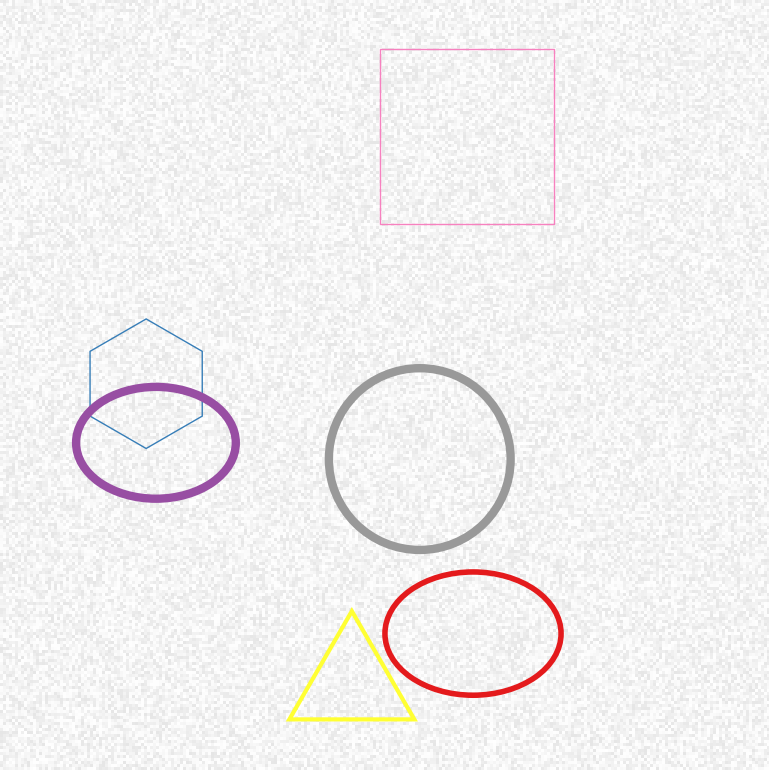[{"shape": "oval", "thickness": 2, "radius": 0.57, "center": [0.614, 0.177]}, {"shape": "hexagon", "thickness": 0.5, "radius": 0.42, "center": [0.19, 0.502]}, {"shape": "oval", "thickness": 3, "radius": 0.52, "center": [0.203, 0.425]}, {"shape": "triangle", "thickness": 1.5, "radius": 0.47, "center": [0.457, 0.113]}, {"shape": "square", "thickness": 0.5, "radius": 0.57, "center": [0.607, 0.823]}, {"shape": "circle", "thickness": 3, "radius": 0.59, "center": [0.545, 0.404]}]